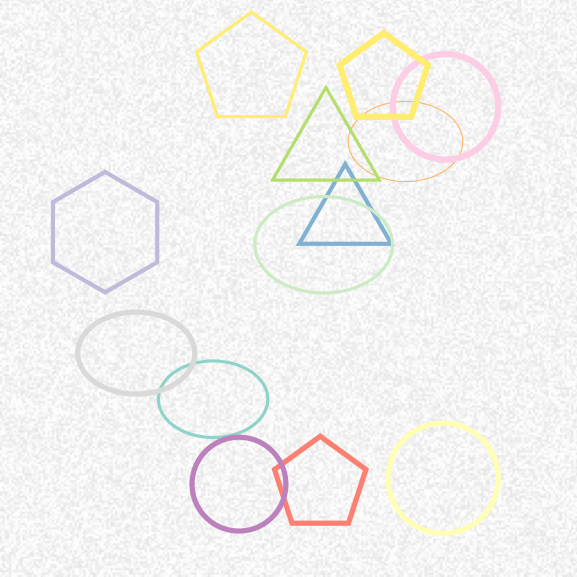[{"shape": "oval", "thickness": 1.5, "radius": 0.47, "center": [0.369, 0.308]}, {"shape": "circle", "thickness": 2.5, "radius": 0.48, "center": [0.767, 0.171]}, {"shape": "hexagon", "thickness": 2, "radius": 0.52, "center": [0.182, 0.597]}, {"shape": "pentagon", "thickness": 2.5, "radius": 0.42, "center": [0.555, 0.16]}, {"shape": "triangle", "thickness": 2, "radius": 0.46, "center": [0.598, 0.623]}, {"shape": "oval", "thickness": 0.5, "radius": 0.5, "center": [0.702, 0.754]}, {"shape": "triangle", "thickness": 1.5, "radius": 0.53, "center": [0.564, 0.741]}, {"shape": "circle", "thickness": 3, "radius": 0.46, "center": [0.771, 0.814]}, {"shape": "oval", "thickness": 2.5, "radius": 0.51, "center": [0.236, 0.388]}, {"shape": "circle", "thickness": 2.5, "radius": 0.41, "center": [0.414, 0.161]}, {"shape": "oval", "thickness": 1.5, "radius": 0.6, "center": [0.56, 0.575]}, {"shape": "pentagon", "thickness": 1.5, "radius": 0.5, "center": [0.435, 0.878]}, {"shape": "pentagon", "thickness": 3, "radius": 0.4, "center": [0.665, 0.862]}]